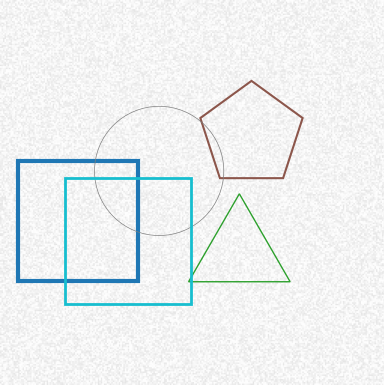[{"shape": "square", "thickness": 3, "radius": 0.78, "center": [0.203, 0.426]}, {"shape": "triangle", "thickness": 1, "radius": 0.76, "center": [0.622, 0.344]}, {"shape": "pentagon", "thickness": 1.5, "radius": 0.7, "center": [0.653, 0.65]}, {"shape": "circle", "thickness": 0.5, "radius": 0.84, "center": [0.413, 0.556]}, {"shape": "square", "thickness": 2, "radius": 0.82, "center": [0.333, 0.374]}]